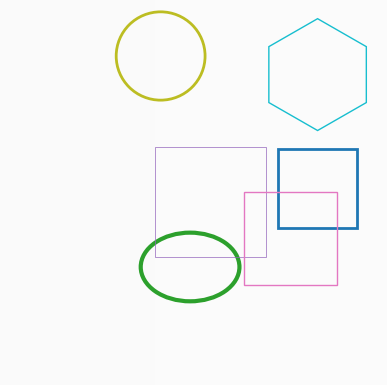[{"shape": "square", "thickness": 2, "radius": 0.51, "center": [0.819, 0.51]}, {"shape": "oval", "thickness": 3, "radius": 0.64, "center": [0.491, 0.307]}, {"shape": "square", "thickness": 0.5, "radius": 0.72, "center": [0.544, 0.475]}, {"shape": "square", "thickness": 1, "radius": 0.6, "center": [0.749, 0.381]}, {"shape": "circle", "thickness": 2, "radius": 0.57, "center": [0.415, 0.855]}, {"shape": "hexagon", "thickness": 1, "radius": 0.73, "center": [0.82, 0.806]}]